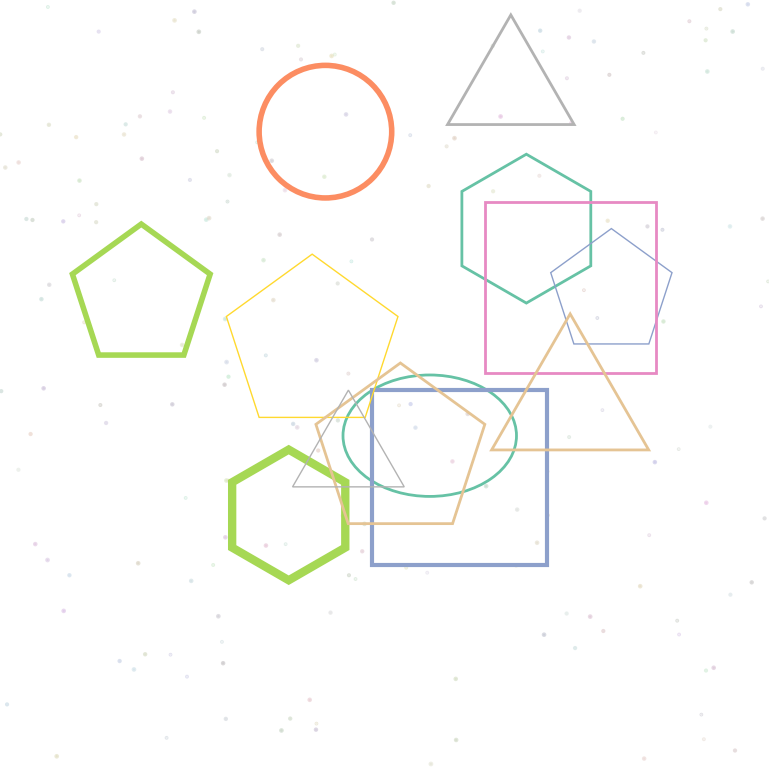[{"shape": "oval", "thickness": 1, "radius": 0.56, "center": [0.558, 0.434]}, {"shape": "hexagon", "thickness": 1, "radius": 0.48, "center": [0.684, 0.703]}, {"shape": "circle", "thickness": 2, "radius": 0.43, "center": [0.423, 0.829]}, {"shape": "pentagon", "thickness": 0.5, "radius": 0.41, "center": [0.794, 0.62]}, {"shape": "square", "thickness": 1.5, "radius": 0.57, "center": [0.597, 0.379]}, {"shape": "square", "thickness": 1, "radius": 0.56, "center": [0.741, 0.626]}, {"shape": "hexagon", "thickness": 3, "radius": 0.42, "center": [0.375, 0.331]}, {"shape": "pentagon", "thickness": 2, "radius": 0.47, "center": [0.183, 0.615]}, {"shape": "pentagon", "thickness": 0.5, "radius": 0.59, "center": [0.405, 0.553]}, {"shape": "pentagon", "thickness": 1, "radius": 0.58, "center": [0.52, 0.413]}, {"shape": "triangle", "thickness": 1, "radius": 0.59, "center": [0.74, 0.475]}, {"shape": "triangle", "thickness": 1, "radius": 0.47, "center": [0.663, 0.886]}, {"shape": "triangle", "thickness": 0.5, "radius": 0.42, "center": [0.452, 0.41]}]